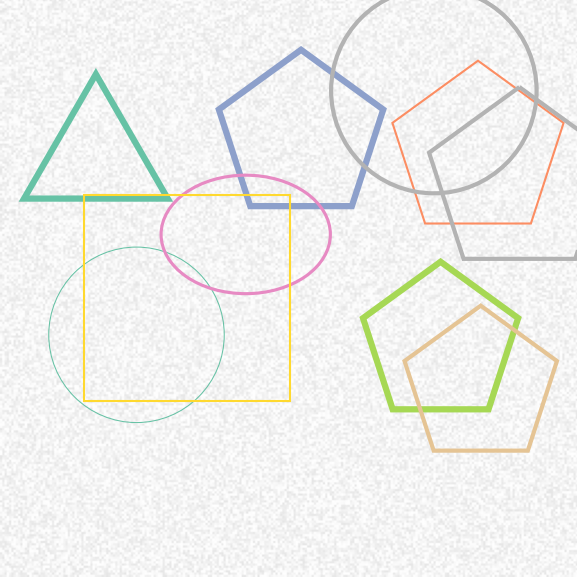[{"shape": "circle", "thickness": 0.5, "radius": 0.76, "center": [0.236, 0.419]}, {"shape": "triangle", "thickness": 3, "radius": 0.72, "center": [0.166, 0.727]}, {"shape": "pentagon", "thickness": 1, "radius": 0.78, "center": [0.828, 0.738]}, {"shape": "pentagon", "thickness": 3, "radius": 0.75, "center": [0.521, 0.763]}, {"shape": "oval", "thickness": 1.5, "radius": 0.73, "center": [0.425, 0.593]}, {"shape": "pentagon", "thickness": 3, "radius": 0.71, "center": [0.763, 0.405]}, {"shape": "square", "thickness": 1, "radius": 0.89, "center": [0.324, 0.483]}, {"shape": "pentagon", "thickness": 2, "radius": 0.69, "center": [0.832, 0.331]}, {"shape": "pentagon", "thickness": 2, "radius": 0.82, "center": [0.899, 0.684]}, {"shape": "circle", "thickness": 2, "radius": 0.89, "center": [0.751, 0.842]}]